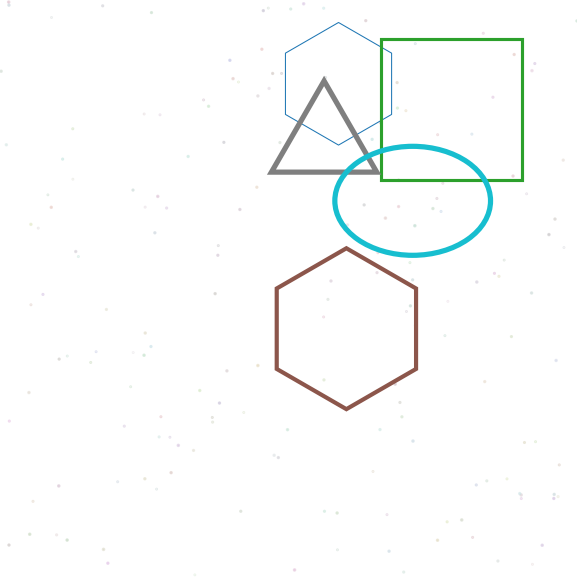[{"shape": "hexagon", "thickness": 0.5, "radius": 0.53, "center": [0.586, 0.854]}, {"shape": "square", "thickness": 1.5, "radius": 0.61, "center": [0.782, 0.809]}, {"shape": "hexagon", "thickness": 2, "radius": 0.7, "center": [0.6, 0.43]}, {"shape": "triangle", "thickness": 2.5, "radius": 0.53, "center": [0.561, 0.754]}, {"shape": "oval", "thickness": 2.5, "radius": 0.67, "center": [0.715, 0.651]}]